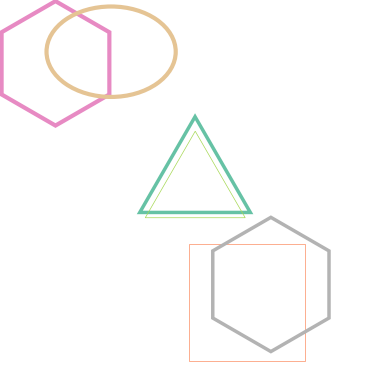[{"shape": "triangle", "thickness": 2.5, "radius": 0.83, "center": [0.507, 0.531]}, {"shape": "square", "thickness": 0.5, "radius": 0.76, "center": [0.641, 0.214]}, {"shape": "hexagon", "thickness": 3, "radius": 0.81, "center": [0.144, 0.835]}, {"shape": "triangle", "thickness": 0.5, "radius": 0.75, "center": [0.507, 0.509]}, {"shape": "oval", "thickness": 3, "radius": 0.84, "center": [0.289, 0.866]}, {"shape": "hexagon", "thickness": 2.5, "radius": 0.87, "center": [0.704, 0.261]}]